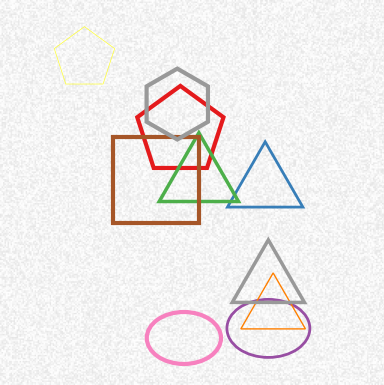[{"shape": "pentagon", "thickness": 3, "radius": 0.59, "center": [0.468, 0.659]}, {"shape": "triangle", "thickness": 2, "radius": 0.57, "center": [0.689, 0.519]}, {"shape": "triangle", "thickness": 2.5, "radius": 0.59, "center": [0.517, 0.536]}, {"shape": "oval", "thickness": 2, "radius": 0.54, "center": [0.697, 0.147]}, {"shape": "triangle", "thickness": 1, "radius": 0.48, "center": [0.709, 0.194]}, {"shape": "pentagon", "thickness": 0.5, "radius": 0.41, "center": [0.219, 0.848]}, {"shape": "square", "thickness": 3, "radius": 0.56, "center": [0.406, 0.532]}, {"shape": "oval", "thickness": 3, "radius": 0.48, "center": [0.478, 0.122]}, {"shape": "hexagon", "thickness": 3, "radius": 0.46, "center": [0.46, 0.73]}, {"shape": "triangle", "thickness": 2.5, "radius": 0.54, "center": [0.697, 0.269]}]